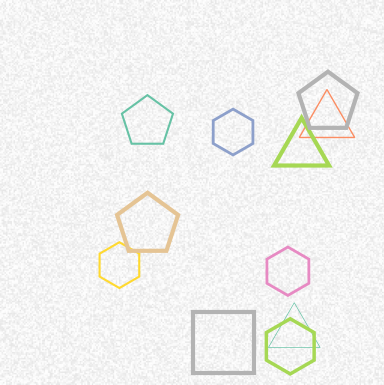[{"shape": "pentagon", "thickness": 1.5, "radius": 0.35, "center": [0.383, 0.683]}, {"shape": "triangle", "thickness": 0.5, "radius": 0.39, "center": [0.764, 0.136]}, {"shape": "triangle", "thickness": 1, "radius": 0.42, "center": [0.849, 0.684]}, {"shape": "hexagon", "thickness": 2, "radius": 0.3, "center": [0.605, 0.657]}, {"shape": "hexagon", "thickness": 2, "radius": 0.31, "center": [0.748, 0.296]}, {"shape": "triangle", "thickness": 3, "radius": 0.41, "center": [0.783, 0.611]}, {"shape": "hexagon", "thickness": 2.5, "radius": 0.36, "center": [0.754, 0.1]}, {"shape": "hexagon", "thickness": 1.5, "radius": 0.3, "center": [0.31, 0.311]}, {"shape": "pentagon", "thickness": 3, "radius": 0.42, "center": [0.383, 0.416]}, {"shape": "square", "thickness": 3, "radius": 0.4, "center": [0.58, 0.111]}, {"shape": "pentagon", "thickness": 3, "radius": 0.4, "center": [0.852, 0.733]}]